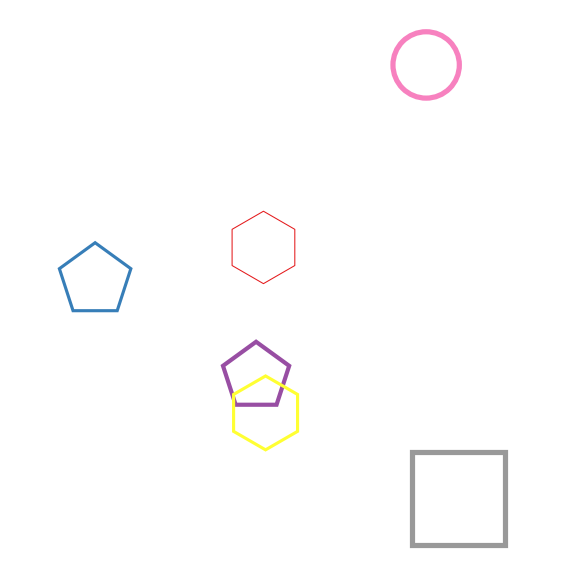[{"shape": "hexagon", "thickness": 0.5, "radius": 0.31, "center": [0.456, 0.571]}, {"shape": "pentagon", "thickness": 1.5, "radius": 0.33, "center": [0.165, 0.514]}, {"shape": "pentagon", "thickness": 2, "radius": 0.3, "center": [0.443, 0.347]}, {"shape": "hexagon", "thickness": 1.5, "radius": 0.32, "center": [0.46, 0.284]}, {"shape": "circle", "thickness": 2.5, "radius": 0.29, "center": [0.738, 0.887]}, {"shape": "square", "thickness": 2.5, "radius": 0.4, "center": [0.795, 0.136]}]